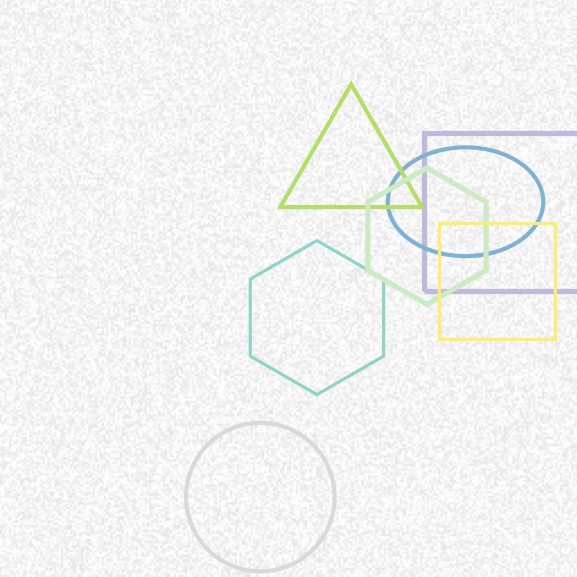[{"shape": "hexagon", "thickness": 1.5, "radius": 0.67, "center": [0.549, 0.449]}, {"shape": "square", "thickness": 2.5, "radius": 0.69, "center": [0.871, 0.632]}, {"shape": "oval", "thickness": 2, "radius": 0.67, "center": [0.806, 0.65]}, {"shape": "triangle", "thickness": 2, "radius": 0.71, "center": [0.608, 0.711]}, {"shape": "circle", "thickness": 2, "radius": 0.64, "center": [0.451, 0.138]}, {"shape": "hexagon", "thickness": 2.5, "radius": 0.59, "center": [0.739, 0.59]}, {"shape": "square", "thickness": 1.5, "radius": 0.5, "center": [0.861, 0.512]}]